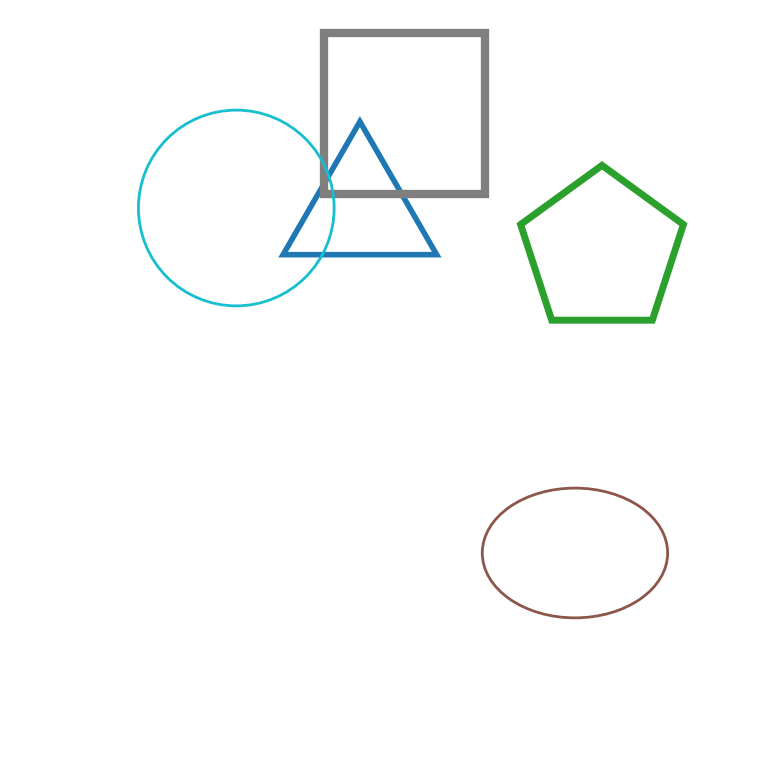[{"shape": "triangle", "thickness": 2, "radius": 0.58, "center": [0.467, 0.727]}, {"shape": "pentagon", "thickness": 2.5, "radius": 0.56, "center": [0.782, 0.674]}, {"shape": "oval", "thickness": 1, "radius": 0.6, "center": [0.747, 0.282]}, {"shape": "square", "thickness": 3, "radius": 0.52, "center": [0.526, 0.853]}, {"shape": "circle", "thickness": 1, "radius": 0.64, "center": [0.307, 0.73]}]